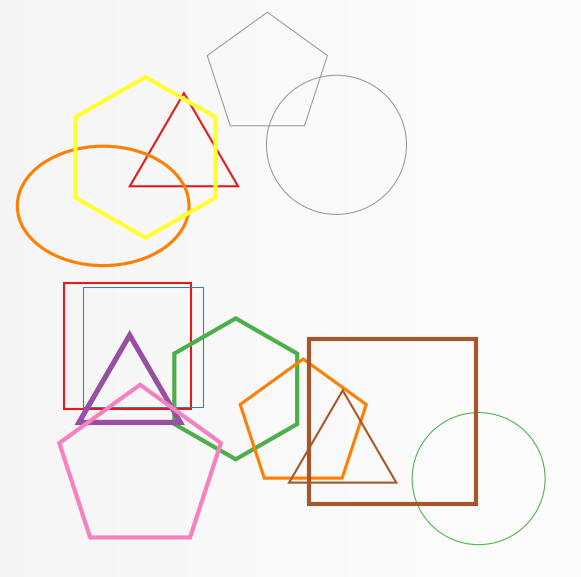[{"shape": "square", "thickness": 1, "radius": 0.55, "center": [0.22, 0.4]}, {"shape": "triangle", "thickness": 1, "radius": 0.54, "center": [0.316, 0.73]}, {"shape": "square", "thickness": 0.5, "radius": 0.52, "center": [0.245, 0.398]}, {"shape": "circle", "thickness": 0.5, "radius": 0.57, "center": [0.823, 0.17]}, {"shape": "hexagon", "thickness": 2, "radius": 0.61, "center": [0.406, 0.326]}, {"shape": "triangle", "thickness": 2.5, "radius": 0.5, "center": [0.223, 0.318]}, {"shape": "pentagon", "thickness": 1.5, "radius": 0.57, "center": [0.522, 0.263]}, {"shape": "oval", "thickness": 1.5, "radius": 0.74, "center": [0.178, 0.643]}, {"shape": "hexagon", "thickness": 2, "radius": 0.7, "center": [0.25, 0.727]}, {"shape": "square", "thickness": 2, "radius": 0.72, "center": [0.675, 0.269]}, {"shape": "triangle", "thickness": 1, "radius": 0.53, "center": [0.59, 0.217]}, {"shape": "pentagon", "thickness": 2, "radius": 0.73, "center": [0.241, 0.187]}, {"shape": "pentagon", "thickness": 0.5, "radius": 0.54, "center": [0.46, 0.869]}, {"shape": "circle", "thickness": 0.5, "radius": 0.6, "center": [0.579, 0.748]}]